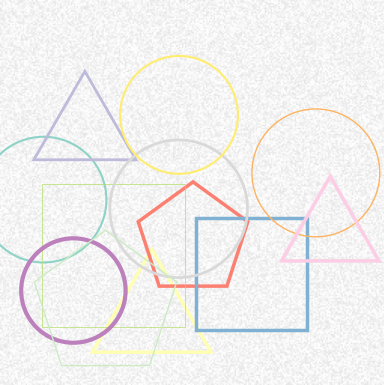[{"shape": "circle", "thickness": 1.5, "radius": 0.82, "center": [0.113, 0.482]}, {"shape": "triangle", "thickness": 2.5, "radius": 0.89, "center": [0.394, 0.174]}, {"shape": "triangle", "thickness": 2, "radius": 0.77, "center": [0.22, 0.662]}, {"shape": "pentagon", "thickness": 2.5, "radius": 0.75, "center": [0.501, 0.378]}, {"shape": "square", "thickness": 2.5, "radius": 0.72, "center": [0.653, 0.288]}, {"shape": "circle", "thickness": 1, "radius": 0.83, "center": [0.82, 0.551]}, {"shape": "square", "thickness": 0.5, "radius": 0.92, "center": [0.295, 0.337]}, {"shape": "triangle", "thickness": 2.5, "radius": 0.73, "center": [0.858, 0.395]}, {"shape": "circle", "thickness": 2, "radius": 0.89, "center": [0.464, 0.458]}, {"shape": "circle", "thickness": 3, "radius": 0.68, "center": [0.191, 0.245]}, {"shape": "pentagon", "thickness": 1, "radius": 0.97, "center": [0.274, 0.208]}, {"shape": "circle", "thickness": 1.5, "radius": 0.77, "center": [0.465, 0.702]}]